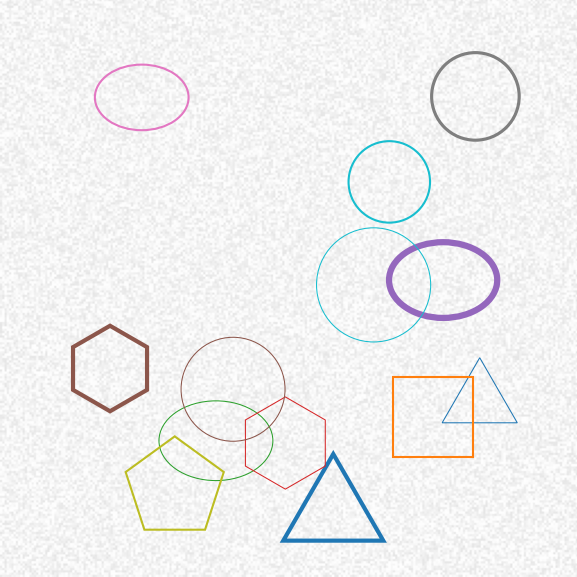[{"shape": "triangle", "thickness": 2, "radius": 0.5, "center": [0.577, 0.113]}, {"shape": "triangle", "thickness": 0.5, "radius": 0.38, "center": [0.831, 0.305]}, {"shape": "square", "thickness": 1, "radius": 0.34, "center": [0.75, 0.277]}, {"shape": "oval", "thickness": 0.5, "radius": 0.49, "center": [0.374, 0.236]}, {"shape": "hexagon", "thickness": 0.5, "radius": 0.4, "center": [0.494, 0.232]}, {"shape": "oval", "thickness": 3, "radius": 0.47, "center": [0.767, 0.514]}, {"shape": "circle", "thickness": 0.5, "radius": 0.45, "center": [0.404, 0.325]}, {"shape": "hexagon", "thickness": 2, "radius": 0.37, "center": [0.191, 0.361]}, {"shape": "oval", "thickness": 1, "radius": 0.41, "center": [0.245, 0.83]}, {"shape": "circle", "thickness": 1.5, "radius": 0.38, "center": [0.823, 0.832]}, {"shape": "pentagon", "thickness": 1, "radius": 0.45, "center": [0.303, 0.154]}, {"shape": "circle", "thickness": 0.5, "radius": 0.49, "center": [0.647, 0.506]}, {"shape": "circle", "thickness": 1, "radius": 0.35, "center": [0.674, 0.684]}]